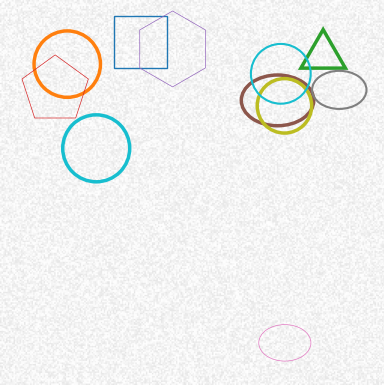[{"shape": "square", "thickness": 1, "radius": 0.34, "center": [0.365, 0.89]}, {"shape": "circle", "thickness": 2.5, "radius": 0.43, "center": [0.175, 0.833]}, {"shape": "triangle", "thickness": 2.5, "radius": 0.33, "center": [0.839, 0.856]}, {"shape": "pentagon", "thickness": 0.5, "radius": 0.45, "center": [0.143, 0.767]}, {"shape": "hexagon", "thickness": 0.5, "radius": 0.49, "center": [0.448, 0.873]}, {"shape": "oval", "thickness": 2.5, "radius": 0.47, "center": [0.721, 0.739]}, {"shape": "oval", "thickness": 0.5, "radius": 0.34, "center": [0.74, 0.109]}, {"shape": "oval", "thickness": 1.5, "radius": 0.35, "center": [0.881, 0.767]}, {"shape": "circle", "thickness": 2.5, "radius": 0.35, "center": [0.739, 0.725]}, {"shape": "circle", "thickness": 1.5, "radius": 0.39, "center": [0.729, 0.808]}, {"shape": "circle", "thickness": 2.5, "radius": 0.43, "center": [0.25, 0.615]}]